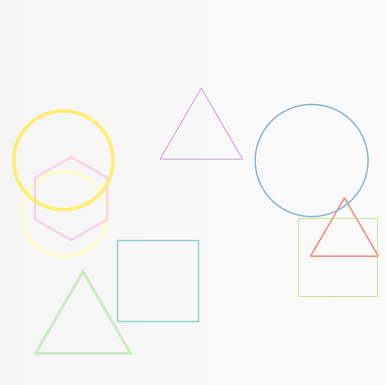[{"shape": "square", "thickness": 1, "radius": 0.53, "center": [0.406, 0.27]}, {"shape": "circle", "thickness": 1.5, "radius": 0.55, "center": [0.166, 0.444]}, {"shape": "triangle", "thickness": 1, "radius": 0.5, "center": [0.889, 0.385]}, {"shape": "circle", "thickness": 1, "radius": 0.73, "center": [0.804, 0.583]}, {"shape": "square", "thickness": 0.5, "radius": 0.51, "center": [0.871, 0.333]}, {"shape": "hexagon", "thickness": 1.5, "radius": 0.54, "center": [0.184, 0.484]}, {"shape": "triangle", "thickness": 0.5, "radius": 0.61, "center": [0.519, 0.648]}, {"shape": "triangle", "thickness": 2, "radius": 0.71, "center": [0.214, 0.153]}, {"shape": "circle", "thickness": 2.5, "radius": 0.64, "center": [0.164, 0.584]}]